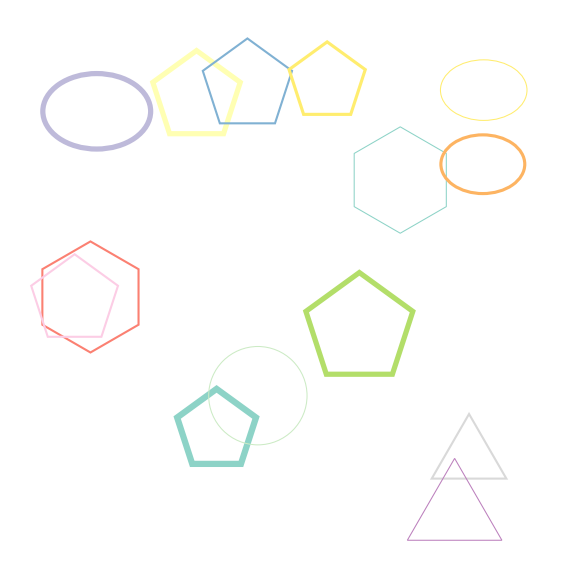[{"shape": "pentagon", "thickness": 3, "radius": 0.36, "center": [0.375, 0.254]}, {"shape": "hexagon", "thickness": 0.5, "radius": 0.46, "center": [0.693, 0.687]}, {"shape": "pentagon", "thickness": 2.5, "radius": 0.4, "center": [0.34, 0.832]}, {"shape": "oval", "thickness": 2.5, "radius": 0.47, "center": [0.168, 0.806]}, {"shape": "hexagon", "thickness": 1, "radius": 0.48, "center": [0.157, 0.485]}, {"shape": "pentagon", "thickness": 1, "radius": 0.41, "center": [0.428, 0.851]}, {"shape": "oval", "thickness": 1.5, "radius": 0.36, "center": [0.836, 0.715]}, {"shape": "pentagon", "thickness": 2.5, "radius": 0.49, "center": [0.622, 0.43]}, {"shape": "pentagon", "thickness": 1, "radius": 0.4, "center": [0.129, 0.48]}, {"shape": "triangle", "thickness": 1, "radius": 0.37, "center": [0.812, 0.208]}, {"shape": "triangle", "thickness": 0.5, "radius": 0.47, "center": [0.787, 0.111]}, {"shape": "circle", "thickness": 0.5, "radius": 0.43, "center": [0.447, 0.314]}, {"shape": "pentagon", "thickness": 1.5, "radius": 0.35, "center": [0.567, 0.857]}, {"shape": "oval", "thickness": 0.5, "radius": 0.37, "center": [0.838, 0.843]}]